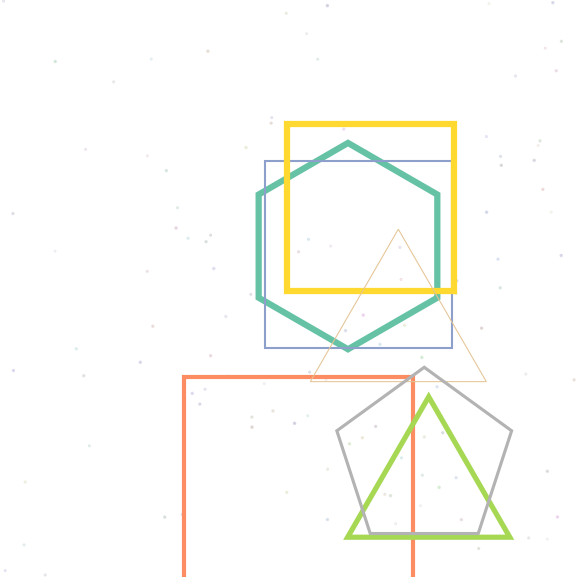[{"shape": "hexagon", "thickness": 3, "radius": 0.89, "center": [0.603, 0.573]}, {"shape": "square", "thickness": 2, "radius": 0.99, "center": [0.517, 0.147]}, {"shape": "square", "thickness": 1, "radius": 0.81, "center": [0.62, 0.558]}, {"shape": "triangle", "thickness": 2.5, "radius": 0.81, "center": [0.742, 0.15]}, {"shape": "square", "thickness": 3, "radius": 0.73, "center": [0.641, 0.64]}, {"shape": "triangle", "thickness": 0.5, "radius": 0.88, "center": [0.69, 0.426]}, {"shape": "pentagon", "thickness": 1.5, "radius": 0.8, "center": [0.735, 0.204]}]